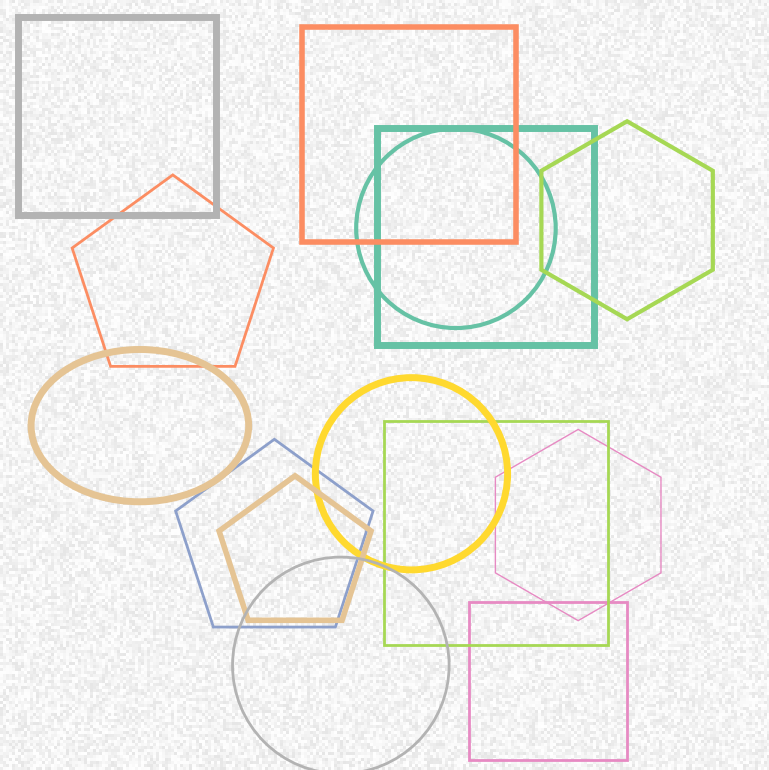[{"shape": "square", "thickness": 2.5, "radius": 0.7, "center": [0.63, 0.693]}, {"shape": "circle", "thickness": 1.5, "radius": 0.65, "center": [0.592, 0.704]}, {"shape": "square", "thickness": 2, "radius": 0.7, "center": [0.531, 0.825]}, {"shape": "pentagon", "thickness": 1, "radius": 0.69, "center": [0.224, 0.635]}, {"shape": "pentagon", "thickness": 1, "radius": 0.67, "center": [0.356, 0.295]}, {"shape": "square", "thickness": 1, "radius": 0.51, "center": [0.712, 0.115]}, {"shape": "hexagon", "thickness": 0.5, "radius": 0.62, "center": [0.751, 0.318]}, {"shape": "square", "thickness": 1, "radius": 0.73, "center": [0.644, 0.308]}, {"shape": "hexagon", "thickness": 1.5, "radius": 0.64, "center": [0.814, 0.714]}, {"shape": "circle", "thickness": 2.5, "radius": 0.62, "center": [0.534, 0.385]}, {"shape": "pentagon", "thickness": 2, "radius": 0.52, "center": [0.383, 0.278]}, {"shape": "oval", "thickness": 2.5, "radius": 0.71, "center": [0.182, 0.447]}, {"shape": "square", "thickness": 2.5, "radius": 0.64, "center": [0.152, 0.849]}, {"shape": "circle", "thickness": 1, "radius": 0.7, "center": [0.443, 0.136]}]